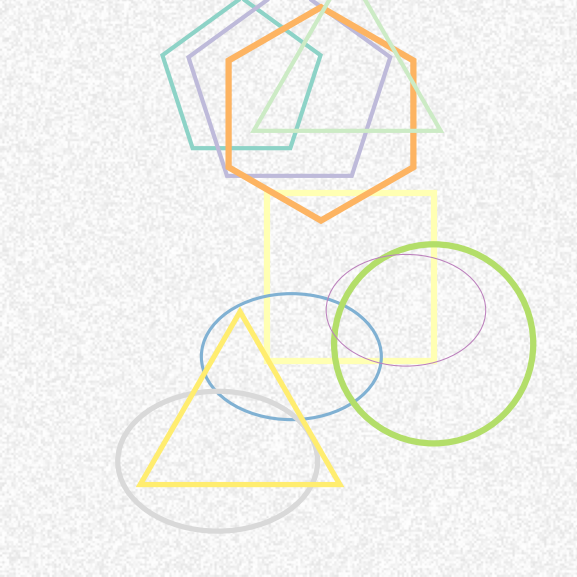[{"shape": "pentagon", "thickness": 2, "radius": 0.72, "center": [0.418, 0.859]}, {"shape": "square", "thickness": 3, "radius": 0.73, "center": [0.607, 0.52]}, {"shape": "pentagon", "thickness": 2, "radius": 0.92, "center": [0.501, 0.843]}, {"shape": "oval", "thickness": 1.5, "radius": 0.78, "center": [0.504, 0.382]}, {"shape": "hexagon", "thickness": 3, "radius": 0.92, "center": [0.556, 0.802]}, {"shape": "circle", "thickness": 3, "radius": 0.86, "center": [0.751, 0.404]}, {"shape": "oval", "thickness": 2.5, "radius": 0.87, "center": [0.377, 0.201]}, {"shape": "oval", "thickness": 0.5, "radius": 0.69, "center": [0.703, 0.462]}, {"shape": "triangle", "thickness": 2, "radius": 0.93, "center": [0.601, 0.866]}, {"shape": "triangle", "thickness": 2.5, "radius": 1.0, "center": [0.416, 0.26]}]